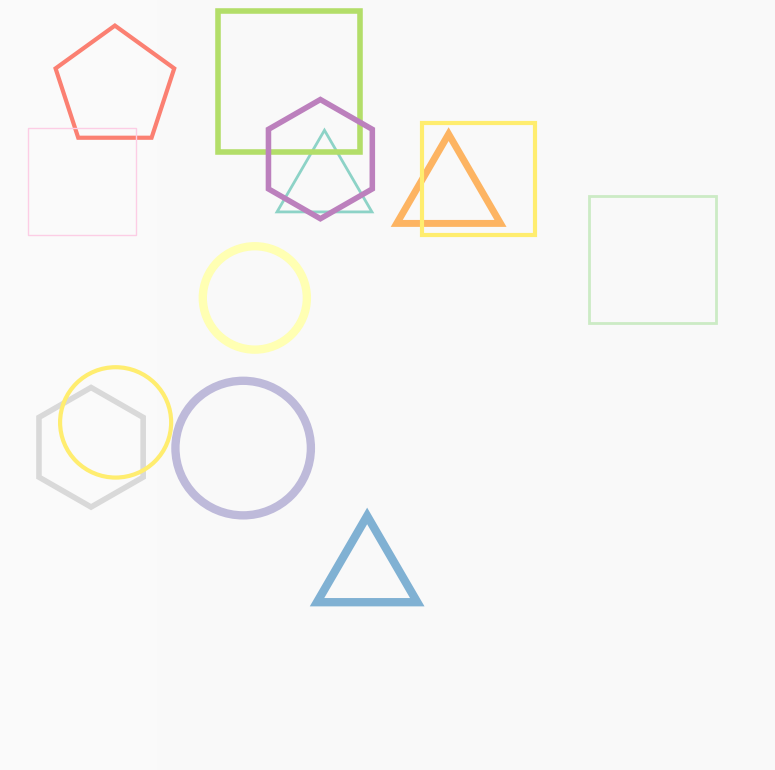[{"shape": "triangle", "thickness": 1, "radius": 0.35, "center": [0.419, 0.76]}, {"shape": "circle", "thickness": 3, "radius": 0.34, "center": [0.329, 0.613]}, {"shape": "circle", "thickness": 3, "radius": 0.44, "center": [0.314, 0.418]}, {"shape": "pentagon", "thickness": 1.5, "radius": 0.4, "center": [0.148, 0.886]}, {"shape": "triangle", "thickness": 3, "radius": 0.37, "center": [0.474, 0.255]}, {"shape": "triangle", "thickness": 2.5, "radius": 0.39, "center": [0.579, 0.749]}, {"shape": "square", "thickness": 2, "radius": 0.46, "center": [0.373, 0.894]}, {"shape": "square", "thickness": 0.5, "radius": 0.35, "center": [0.106, 0.764]}, {"shape": "hexagon", "thickness": 2, "radius": 0.39, "center": [0.118, 0.419]}, {"shape": "hexagon", "thickness": 2, "radius": 0.39, "center": [0.413, 0.793]}, {"shape": "square", "thickness": 1, "radius": 0.41, "center": [0.842, 0.663]}, {"shape": "circle", "thickness": 1.5, "radius": 0.36, "center": [0.149, 0.451]}, {"shape": "square", "thickness": 1.5, "radius": 0.36, "center": [0.617, 0.767]}]